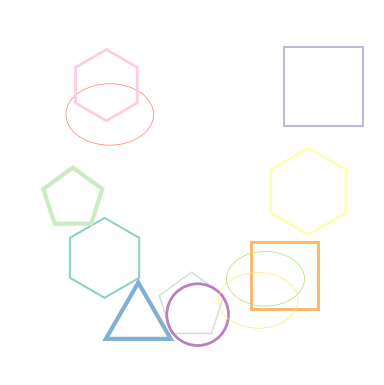[{"shape": "hexagon", "thickness": 1.5, "radius": 0.52, "center": [0.272, 0.33]}, {"shape": "hexagon", "thickness": 2, "radius": 0.56, "center": [0.801, 0.503]}, {"shape": "square", "thickness": 1.5, "radius": 0.52, "center": [0.84, 0.775]}, {"shape": "oval", "thickness": 0.5, "radius": 0.57, "center": [0.285, 0.703]}, {"shape": "triangle", "thickness": 3, "radius": 0.49, "center": [0.359, 0.169]}, {"shape": "square", "thickness": 2, "radius": 0.44, "center": [0.74, 0.283]}, {"shape": "oval", "thickness": 0.5, "radius": 0.51, "center": [0.69, 0.276]}, {"shape": "hexagon", "thickness": 2, "radius": 0.46, "center": [0.276, 0.779]}, {"shape": "pentagon", "thickness": 1, "radius": 0.44, "center": [0.498, 0.205]}, {"shape": "circle", "thickness": 2, "radius": 0.4, "center": [0.513, 0.183]}, {"shape": "pentagon", "thickness": 3, "radius": 0.4, "center": [0.189, 0.484]}, {"shape": "oval", "thickness": 0.5, "radius": 0.52, "center": [0.671, 0.22]}]